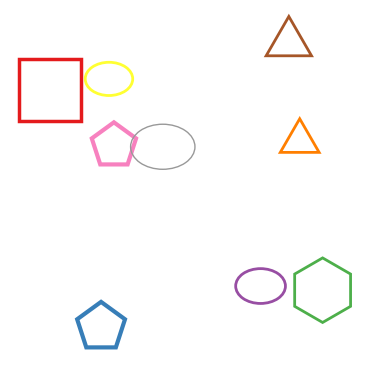[{"shape": "square", "thickness": 2.5, "radius": 0.4, "center": [0.13, 0.767]}, {"shape": "pentagon", "thickness": 3, "radius": 0.33, "center": [0.263, 0.151]}, {"shape": "hexagon", "thickness": 2, "radius": 0.42, "center": [0.838, 0.246]}, {"shape": "oval", "thickness": 2, "radius": 0.32, "center": [0.677, 0.257]}, {"shape": "triangle", "thickness": 2, "radius": 0.29, "center": [0.778, 0.633]}, {"shape": "oval", "thickness": 2, "radius": 0.31, "center": [0.283, 0.795]}, {"shape": "triangle", "thickness": 2, "radius": 0.34, "center": [0.75, 0.889]}, {"shape": "pentagon", "thickness": 3, "radius": 0.3, "center": [0.296, 0.622]}, {"shape": "oval", "thickness": 1, "radius": 0.42, "center": [0.423, 0.619]}]